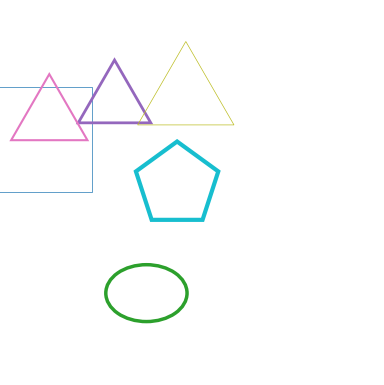[{"shape": "square", "thickness": 0.5, "radius": 0.68, "center": [0.105, 0.638]}, {"shape": "oval", "thickness": 2.5, "radius": 0.53, "center": [0.38, 0.239]}, {"shape": "triangle", "thickness": 2, "radius": 0.54, "center": [0.297, 0.735]}, {"shape": "triangle", "thickness": 1.5, "radius": 0.57, "center": [0.128, 0.693]}, {"shape": "triangle", "thickness": 0.5, "radius": 0.72, "center": [0.483, 0.748]}, {"shape": "pentagon", "thickness": 3, "radius": 0.56, "center": [0.46, 0.52]}]